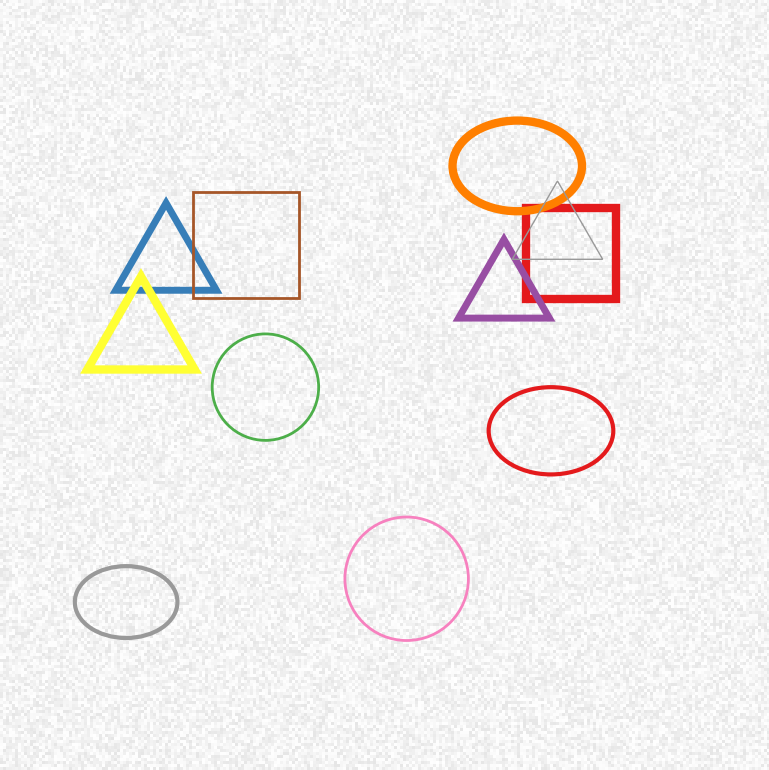[{"shape": "square", "thickness": 3, "radius": 0.29, "center": [0.742, 0.671]}, {"shape": "oval", "thickness": 1.5, "radius": 0.4, "center": [0.716, 0.441]}, {"shape": "triangle", "thickness": 2.5, "radius": 0.38, "center": [0.216, 0.661]}, {"shape": "circle", "thickness": 1, "radius": 0.35, "center": [0.345, 0.497]}, {"shape": "triangle", "thickness": 2.5, "radius": 0.34, "center": [0.654, 0.621]}, {"shape": "oval", "thickness": 3, "radius": 0.42, "center": [0.672, 0.785]}, {"shape": "triangle", "thickness": 3, "radius": 0.4, "center": [0.183, 0.56]}, {"shape": "square", "thickness": 1, "radius": 0.34, "center": [0.319, 0.682]}, {"shape": "circle", "thickness": 1, "radius": 0.4, "center": [0.528, 0.248]}, {"shape": "triangle", "thickness": 0.5, "radius": 0.34, "center": [0.724, 0.697]}, {"shape": "oval", "thickness": 1.5, "radius": 0.33, "center": [0.164, 0.218]}]